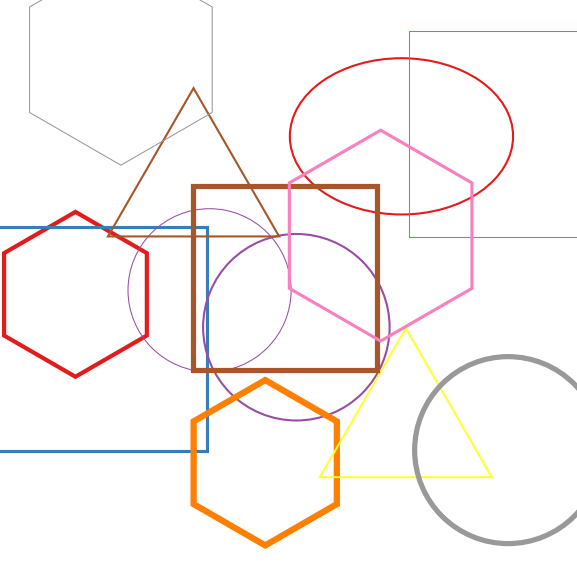[{"shape": "hexagon", "thickness": 2, "radius": 0.71, "center": [0.131, 0.489]}, {"shape": "oval", "thickness": 1, "radius": 0.97, "center": [0.695, 0.763]}, {"shape": "square", "thickness": 1.5, "radius": 0.97, "center": [0.164, 0.412]}, {"shape": "square", "thickness": 0.5, "radius": 0.89, "center": [0.887, 0.767]}, {"shape": "circle", "thickness": 0.5, "radius": 0.71, "center": [0.363, 0.497]}, {"shape": "circle", "thickness": 1, "radius": 0.81, "center": [0.513, 0.432]}, {"shape": "hexagon", "thickness": 3, "radius": 0.72, "center": [0.459, 0.198]}, {"shape": "triangle", "thickness": 1, "radius": 0.86, "center": [0.703, 0.259]}, {"shape": "triangle", "thickness": 1, "radius": 0.86, "center": [0.335, 0.675]}, {"shape": "square", "thickness": 2.5, "radius": 0.8, "center": [0.494, 0.517]}, {"shape": "hexagon", "thickness": 1.5, "radius": 0.91, "center": [0.659, 0.591]}, {"shape": "circle", "thickness": 2.5, "radius": 0.81, "center": [0.88, 0.22]}, {"shape": "hexagon", "thickness": 0.5, "radius": 0.91, "center": [0.209, 0.896]}]